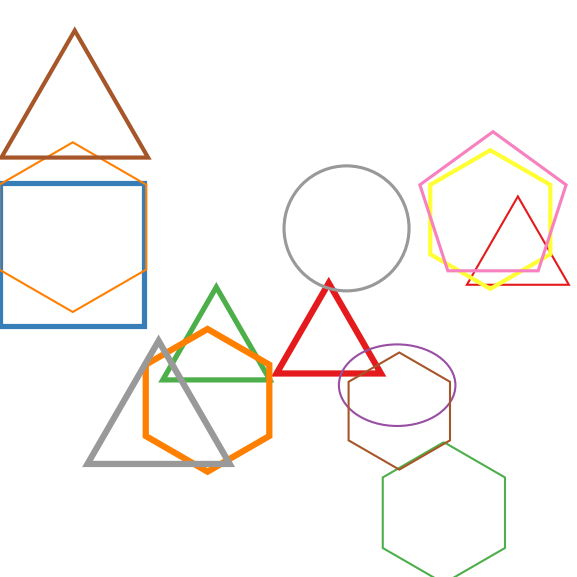[{"shape": "triangle", "thickness": 3, "radius": 0.52, "center": [0.569, 0.405]}, {"shape": "triangle", "thickness": 1, "radius": 0.51, "center": [0.897, 0.557]}, {"shape": "square", "thickness": 2.5, "radius": 0.62, "center": [0.125, 0.558]}, {"shape": "hexagon", "thickness": 1, "radius": 0.61, "center": [0.769, 0.111]}, {"shape": "triangle", "thickness": 2.5, "radius": 0.54, "center": [0.375, 0.395]}, {"shape": "oval", "thickness": 1, "radius": 0.5, "center": [0.688, 0.332]}, {"shape": "hexagon", "thickness": 1, "radius": 0.73, "center": [0.126, 0.606]}, {"shape": "hexagon", "thickness": 3, "radius": 0.62, "center": [0.359, 0.306]}, {"shape": "hexagon", "thickness": 2, "radius": 0.6, "center": [0.849, 0.619]}, {"shape": "triangle", "thickness": 2, "radius": 0.73, "center": [0.129, 0.8]}, {"shape": "hexagon", "thickness": 1, "radius": 0.51, "center": [0.691, 0.287]}, {"shape": "pentagon", "thickness": 1.5, "radius": 0.67, "center": [0.854, 0.638]}, {"shape": "circle", "thickness": 1.5, "radius": 0.54, "center": [0.6, 0.604]}, {"shape": "triangle", "thickness": 3, "radius": 0.71, "center": [0.275, 0.267]}]